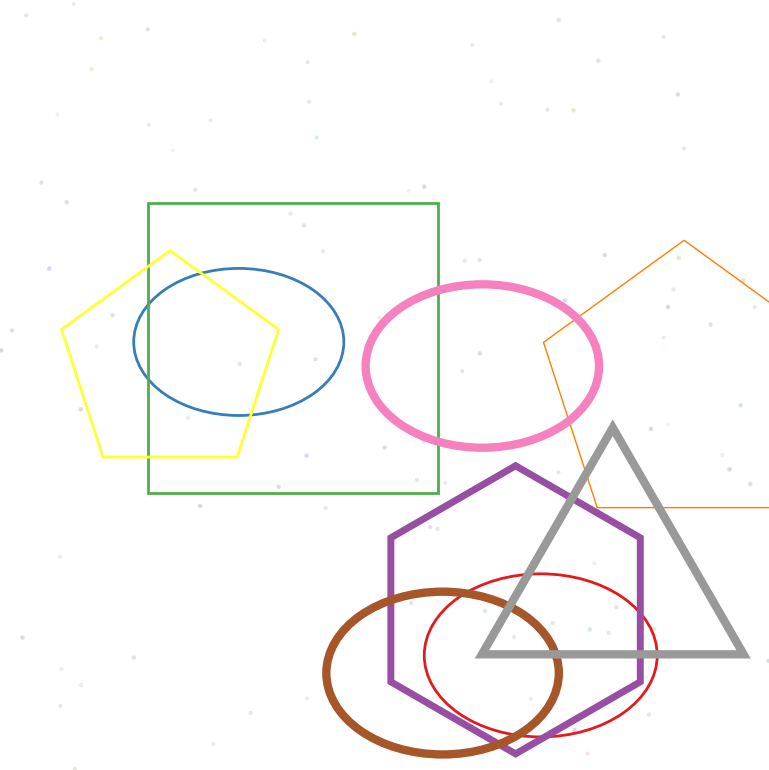[{"shape": "oval", "thickness": 1, "radius": 0.76, "center": [0.702, 0.149]}, {"shape": "oval", "thickness": 1, "radius": 0.68, "center": [0.31, 0.556]}, {"shape": "square", "thickness": 1, "radius": 0.94, "center": [0.38, 0.548]}, {"shape": "hexagon", "thickness": 2.5, "radius": 0.94, "center": [0.67, 0.208]}, {"shape": "pentagon", "thickness": 0.5, "radius": 0.96, "center": [0.888, 0.496]}, {"shape": "pentagon", "thickness": 1, "radius": 0.74, "center": [0.221, 0.526]}, {"shape": "oval", "thickness": 3, "radius": 0.75, "center": [0.575, 0.126]}, {"shape": "oval", "thickness": 3, "radius": 0.76, "center": [0.626, 0.525]}, {"shape": "triangle", "thickness": 3, "radius": 0.98, "center": [0.796, 0.248]}]